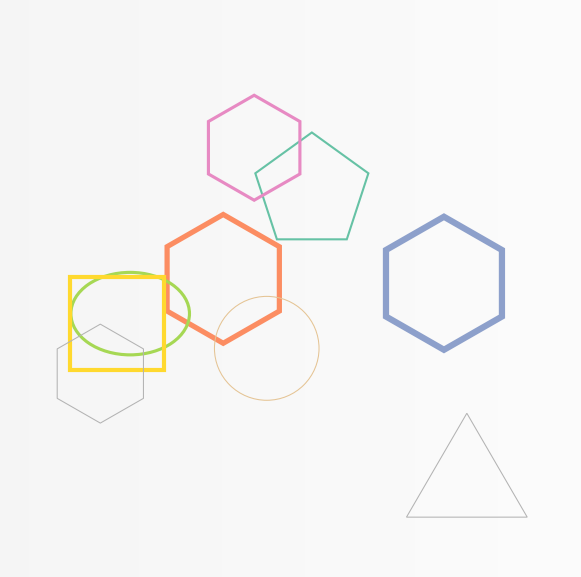[{"shape": "pentagon", "thickness": 1, "radius": 0.51, "center": [0.537, 0.667]}, {"shape": "hexagon", "thickness": 2.5, "radius": 0.56, "center": [0.384, 0.516]}, {"shape": "hexagon", "thickness": 3, "radius": 0.58, "center": [0.764, 0.509]}, {"shape": "hexagon", "thickness": 1.5, "radius": 0.45, "center": [0.437, 0.743]}, {"shape": "oval", "thickness": 1.5, "radius": 0.51, "center": [0.224, 0.456]}, {"shape": "square", "thickness": 2, "radius": 0.4, "center": [0.201, 0.438]}, {"shape": "circle", "thickness": 0.5, "radius": 0.45, "center": [0.459, 0.396]}, {"shape": "triangle", "thickness": 0.5, "radius": 0.6, "center": [0.803, 0.164]}, {"shape": "hexagon", "thickness": 0.5, "radius": 0.43, "center": [0.173, 0.352]}]